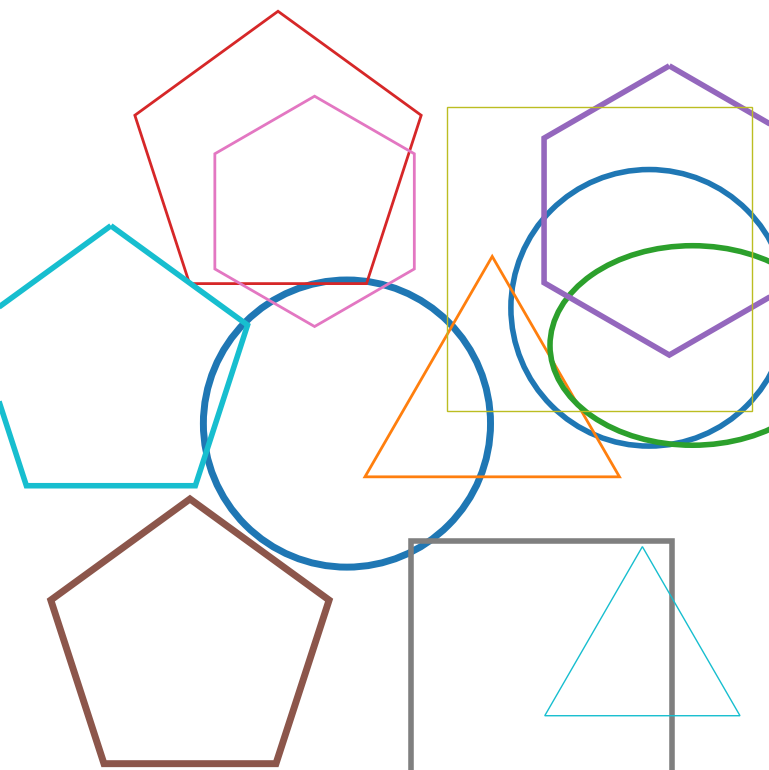[{"shape": "circle", "thickness": 2.5, "radius": 0.93, "center": [0.451, 0.45]}, {"shape": "circle", "thickness": 2, "radius": 0.9, "center": [0.843, 0.6]}, {"shape": "triangle", "thickness": 1, "radius": 0.95, "center": [0.639, 0.476]}, {"shape": "oval", "thickness": 2, "radius": 0.93, "center": [0.899, 0.551]}, {"shape": "pentagon", "thickness": 1, "radius": 0.98, "center": [0.361, 0.79]}, {"shape": "hexagon", "thickness": 2, "radius": 0.94, "center": [0.869, 0.727]}, {"shape": "pentagon", "thickness": 2.5, "radius": 0.95, "center": [0.247, 0.162]}, {"shape": "hexagon", "thickness": 1, "radius": 0.75, "center": [0.409, 0.726]}, {"shape": "square", "thickness": 2, "radius": 0.85, "center": [0.704, 0.127]}, {"shape": "square", "thickness": 0.5, "radius": 0.99, "center": [0.779, 0.664]}, {"shape": "triangle", "thickness": 0.5, "radius": 0.73, "center": [0.834, 0.144]}, {"shape": "pentagon", "thickness": 2, "radius": 0.93, "center": [0.144, 0.52]}]